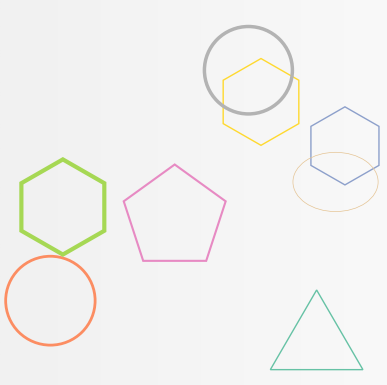[{"shape": "triangle", "thickness": 1, "radius": 0.69, "center": [0.817, 0.109]}, {"shape": "circle", "thickness": 2, "radius": 0.58, "center": [0.13, 0.219]}, {"shape": "hexagon", "thickness": 1, "radius": 0.51, "center": [0.89, 0.621]}, {"shape": "pentagon", "thickness": 1.5, "radius": 0.69, "center": [0.451, 0.434]}, {"shape": "hexagon", "thickness": 3, "radius": 0.62, "center": [0.162, 0.462]}, {"shape": "hexagon", "thickness": 1, "radius": 0.56, "center": [0.674, 0.735]}, {"shape": "oval", "thickness": 0.5, "radius": 0.55, "center": [0.866, 0.527]}, {"shape": "circle", "thickness": 2.5, "radius": 0.57, "center": [0.641, 0.818]}]